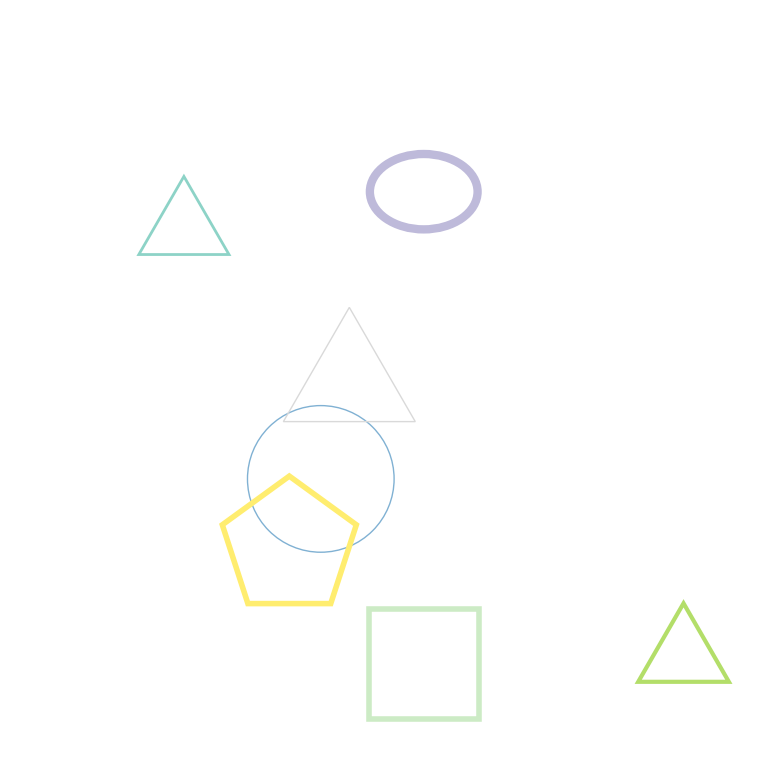[{"shape": "triangle", "thickness": 1, "radius": 0.34, "center": [0.239, 0.703]}, {"shape": "oval", "thickness": 3, "radius": 0.35, "center": [0.55, 0.751]}, {"shape": "circle", "thickness": 0.5, "radius": 0.48, "center": [0.417, 0.378]}, {"shape": "triangle", "thickness": 1.5, "radius": 0.34, "center": [0.888, 0.149]}, {"shape": "triangle", "thickness": 0.5, "radius": 0.49, "center": [0.454, 0.502]}, {"shape": "square", "thickness": 2, "radius": 0.36, "center": [0.551, 0.138]}, {"shape": "pentagon", "thickness": 2, "radius": 0.46, "center": [0.376, 0.29]}]